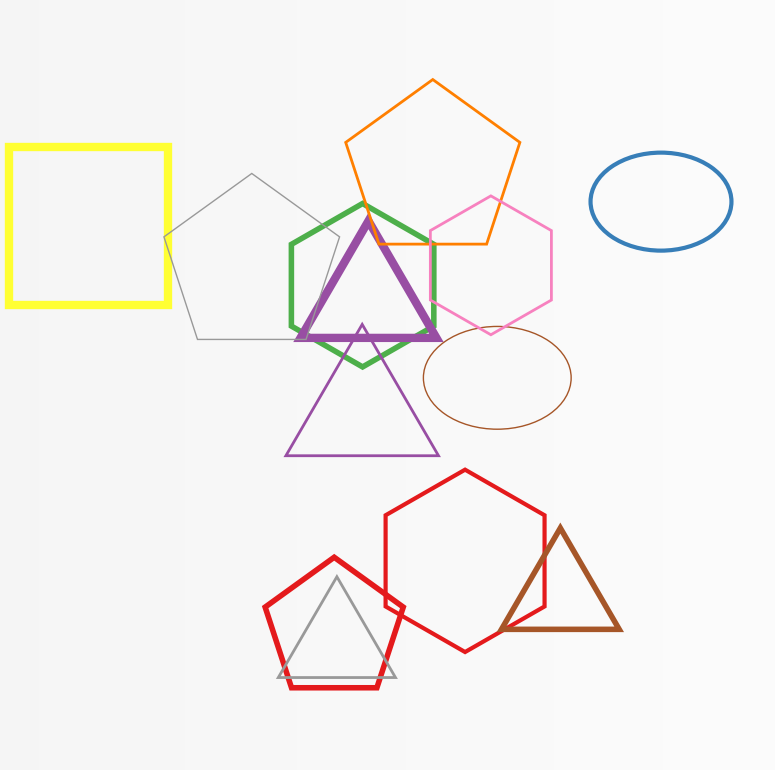[{"shape": "pentagon", "thickness": 2, "radius": 0.47, "center": [0.431, 0.183]}, {"shape": "hexagon", "thickness": 1.5, "radius": 0.59, "center": [0.6, 0.272]}, {"shape": "oval", "thickness": 1.5, "radius": 0.45, "center": [0.853, 0.738]}, {"shape": "hexagon", "thickness": 2, "radius": 0.53, "center": [0.468, 0.63]}, {"shape": "triangle", "thickness": 3, "radius": 0.51, "center": [0.475, 0.612]}, {"shape": "triangle", "thickness": 1, "radius": 0.57, "center": [0.467, 0.465]}, {"shape": "pentagon", "thickness": 1, "radius": 0.59, "center": [0.558, 0.779]}, {"shape": "square", "thickness": 3, "radius": 0.51, "center": [0.114, 0.706]}, {"shape": "triangle", "thickness": 2, "radius": 0.44, "center": [0.723, 0.227]}, {"shape": "oval", "thickness": 0.5, "radius": 0.48, "center": [0.642, 0.509]}, {"shape": "hexagon", "thickness": 1, "radius": 0.45, "center": [0.633, 0.655]}, {"shape": "pentagon", "thickness": 0.5, "radius": 0.6, "center": [0.325, 0.656]}, {"shape": "triangle", "thickness": 1, "radius": 0.44, "center": [0.435, 0.164]}]